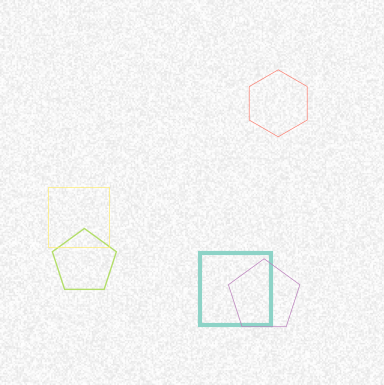[{"shape": "square", "thickness": 3, "radius": 0.46, "center": [0.611, 0.249]}, {"shape": "hexagon", "thickness": 0.5, "radius": 0.43, "center": [0.723, 0.732]}, {"shape": "pentagon", "thickness": 1, "radius": 0.44, "center": [0.219, 0.319]}, {"shape": "pentagon", "thickness": 0.5, "radius": 0.49, "center": [0.686, 0.23]}, {"shape": "square", "thickness": 0.5, "radius": 0.39, "center": [0.204, 0.437]}]